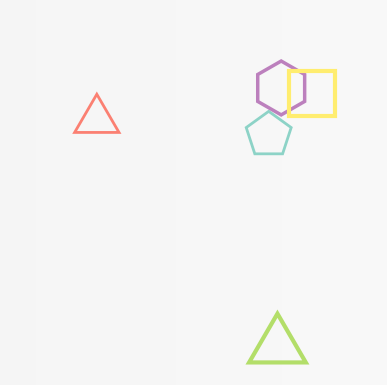[{"shape": "pentagon", "thickness": 2, "radius": 0.31, "center": [0.693, 0.65]}, {"shape": "triangle", "thickness": 2, "radius": 0.33, "center": [0.25, 0.689]}, {"shape": "triangle", "thickness": 3, "radius": 0.42, "center": [0.716, 0.101]}, {"shape": "hexagon", "thickness": 2.5, "radius": 0.35, "center": [0.726, 0.772]}, {"shape": "square", "thickness": 3, "radius": 0.3, "center": [0.805, 0.757]}]